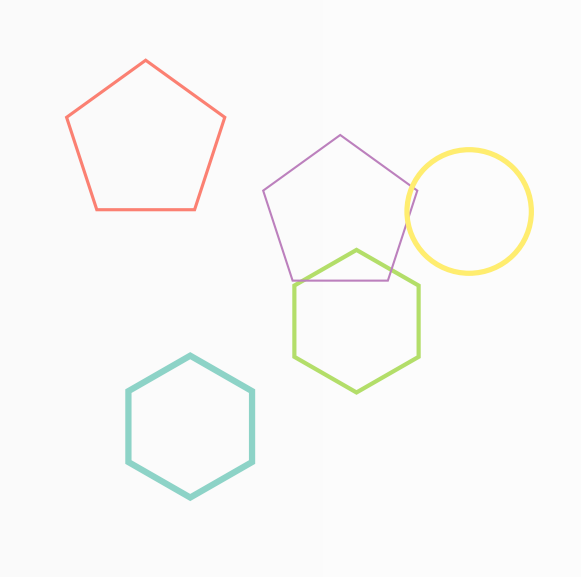[{"shape": "hexagon", "thickness": 3, "radius": 0.61, "center": [0.327, 0.26]}, {"shape": "pentagon", "thickness": 1.5, "radius": 0.72, "center": [0.251, 0.752]}, {"shape": "hexagon", "thickness": 2, "radius": 0.62, "center": [0.613, 0.443]}, {"shape": "pentagon", "thickness": 1, "radius": 0.7, "center": [0.585, 0.626]}, {"shape": "circle", "thickness": 2.5, "radius": 0.53, "center": [0.807, 0.633]}]